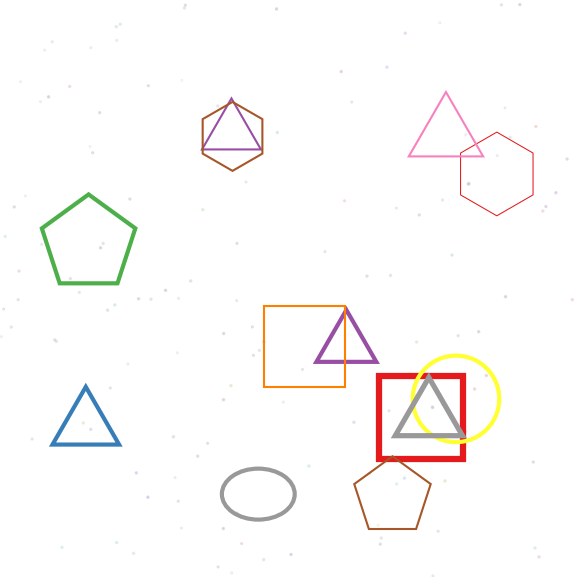[{"shape": "hexagon", "thickness": 0.5, "radius": 0.36, "center": [0.86, 0.698]}, {"shape": "square", "thickness": 3, "radius": 0.36, "center": [0.729, 0.276]}, {"shape": "triangle", "thickness": 2, "radius": 0.33, "center": [0.149, 0.263]}, {"shape": "pentagon", "thickness": 2, "radius": 0.43, "center": [0.153, 0.577]}, {"shape": "triangle", "thickness": 2, "radius": 0.3, "center": [0.6, 0.402]}, {"shape": "triangle", "thickness": 1, "radius": 0.29, "center": [0.401, 0.77]}, {"shape": "square", "thickness": 1, "radius": 0.35, "center": [0.528, 0.399]}, {"shape": "circle", "thickness": 2, "radius": 0.37, "center": [0.79, 0.308]}, {"shape": "hexagon", "thickness": 1, "radius": 0.3, "center": [0.403, 0.763]}, {"shape": "pentagon", "thickness": 1, "radius": 0.35, "center": [0.68, 0.139]}, {"shape": "triangle", "thickness": 1, "radius": 0.37, "center": [0.772, 0.765]}, {"shape": "triangle", "thickness": 2.5, "radius": 0.34, "center": [0.743, 0.278]}, {"shape": "oval", "thickness": 2, "radius": 0.32, "center": [0.447, 0.144]}]